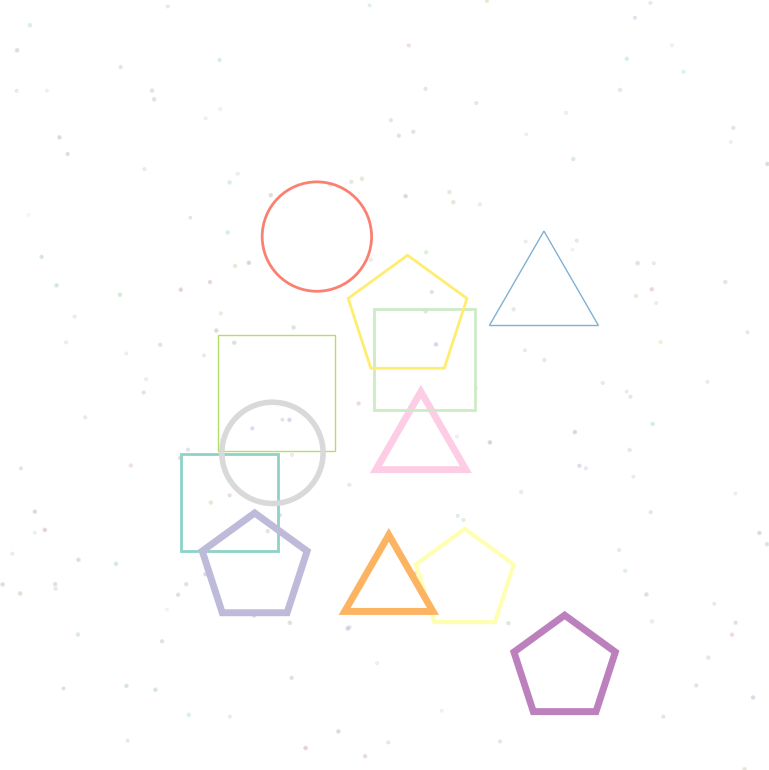[{"shape": "square", "thickness": 1, "radius": 0.31, "center": [0.299, 0.348]}, {"shape": "pentagon", "thickness": 1.5, "radius": 0.33, "center": [0.604, 0.246]}, {"shape": "pentagon", "thickness": 2.5, "radius": 0.36, "center": [0.331, 0.262]}, {"shape": "circle", "thickness": 1, "radius": 0.36, "center": [0.412, 0.693]}, {"shape": "triangle", "thickness": 0.5, "radius": 0.41, "center": [0.706, 0.618]}, {"shape": "triangle", "thickness": 2.5, "radius": 0.33, "center": [0.505, 0.239]}, {"shape": "square", "thickness": 0.5, "radius": 0.38, "center": [0.359, 0.49]}, {"shape": "triangle", "thickness": 2.5, "radius": 0.34, "center": [0.547, 0.424]}, {"shape": "circle", "thickness": 2, "radius": 0.33, "center": [0.354, 0.412]}, {"shape": "pentagon", "thickness": 2.5, "radius": 0.35, "center": [0.733, 0.132]}, {"shape": "square", "thickness": 1, "radius": 0.33, "center": [0.552, 0.533]}, {"shape": "pentagon", "thickness": 1, "radius": 0.41, "center": [0.529, 0.587]}]